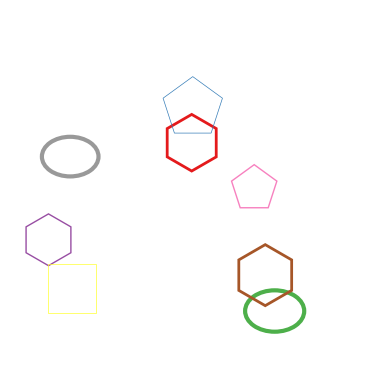[{"shape": "hexagon", "thickness": 2, "radius": 0.37, "center": [0.498, 0.629]}, {"shape": "pentagon", "thickness": 0.5, "radius": 0.41, "center": [0.501, 0.72]}, {"shape": "oval", "thickness": 3, "radius": 0.38, "center": [0.713, 0.192]}, {"shape": "hexagon", "thickness": 1, "radius": 0.34, "center": [0.126, 0.377]}, {"shape": "square", "thickness": 0.5, "radius": 0.32, "center": [0.187, 0.251]}, {"shape": "hexagon", "thickness": 2, "radius": 0.4, "center": [0.689, 0.285]}, {"shape": "pentagon", "thickness": 1, "radius": 0.31, "center": [0.66, 0.51]}, {"shape": "oval", "thickness": 3, "radius": 0.37, "center": [0.182, 0.593]}]